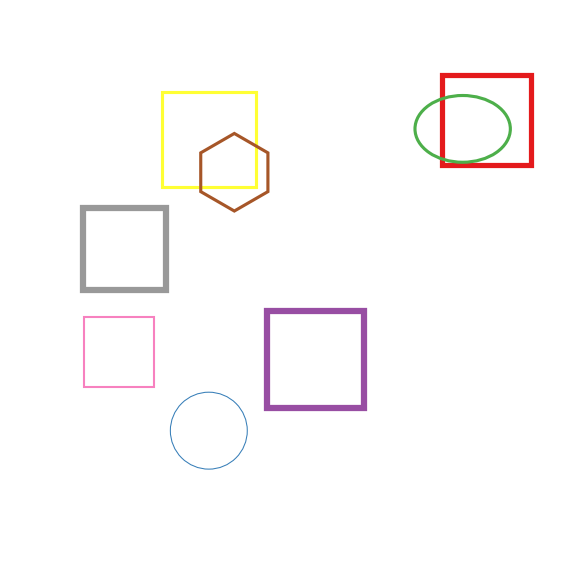[{"shape": "square", "thickness": 2.5, "radius": 0.39, "center": [0.843, 0.791]}, {"shape": "circle", "thickness": 0.5, "radius": 0.33, "center": [0.362, 0.253]}, {"shape": "oval", "thickness": 1.5, "radius": 0.41, "center": [0.801, 0.776]}, {"shape": "square", "thickness": 3, "radius": 0.42, "center": [0.546, 0.377]}, {"shape": "square", "thickness": 1.5, "radius": 0.41, "center": [0.362, 0.757]}, {"shape": "hexagon", "thickness": 1.5, "radius": 0.34, "center": [0.406, 0.701]}, {"shape": "square", "thickness": 1, "radius": 0.3, "center": [0.206, 0.389]}, {"shape": "square", "thickness": 3, "radius": 0.36, "center": [0.215, 0.568]}]